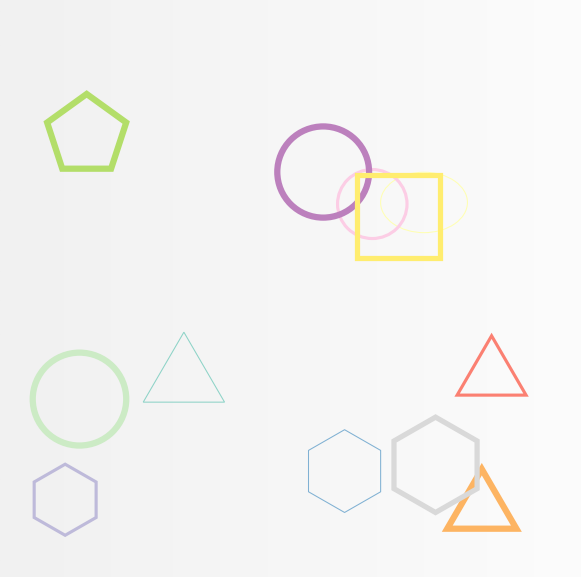[{"shape": "triangle", "thickness": 0.5, "radius": 0.4, "center": [0.316, 0.343]}, {"shape": "oval", "thickness": 0.5, "radius": 0.37, "center": [0.729, 0.649]}, {"shape": "hexagon", "thickness": 1.5, "radius": 0.31, "center": [0.112, 0.134]}, {"shape": "triangle", "thickness": 1.5, "radius": 0.34, "center": [0.846, 0.349]}, {"shape": "hexagon", "thickness": 0.5, "radius": 0.36, "center": [0.593, 0.183]}, {"shape": "triangle", "thickness": 3, "radius": 0.34, "center": [0.829, 0.118]}, {"shape": "pentagon", "thickness": 3, "radius": 0.36, "center": [0.149, 0.765]}, {"shape": "circle", "thickness": 1.5, "radius": 0.3, "center": [0.64, 0.646]}, {"shape": "hexagon", "thickness": 2.5, "radius": 0.41, "center": [0.749, 0.194]}, {"shape": "circle", "thickness": 3, "radius": 0.39, "center": [0.556, 0.701]}, {"shape": "circle", "thickness": 3, "radius": 0.4, "center": [0.137, 0.308]}, {"shape": "square", "thickness": 2.5, "radius": 0.36, "center": [0.686, 0.624]}]